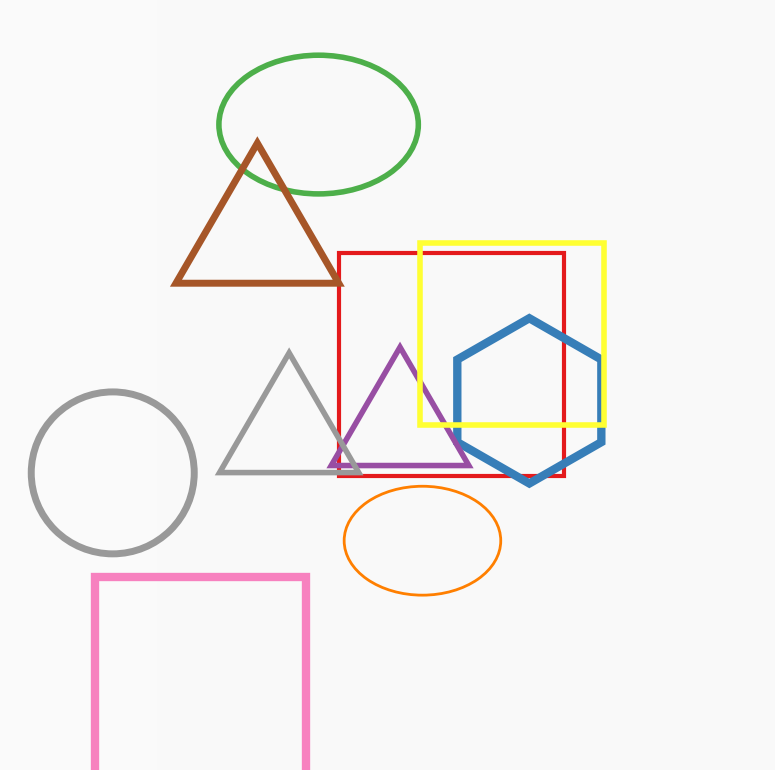[{"shape": "square", "thickness": 1.5, "radius": 0.73, "center": [0.583, 0.527]}, {"shape": "hexagon", "thickness": 3, "radius": 0.54, "center": [0.683, 0.479]}, {"shape": "oval", "thickness": 2, "radius": 0.64, "center": [0.411, 0.838]}, {"shape": "triangle", "thickness": 2, "radius": 0.51, "center": [0.516, 0.447]}, {"shape": "oval", "thickness": 1, "radius": 0.51, "center": [0.545, 0.298]}, {"shape": "square", "thickness": 2, "radius": 0.59, "center": [0.661, 0.566]}, {"shape": "triangle", "thickness": 2.5, "radius": 0.61, "center": [0.332, 0.693]}, {"shape": "square", "thickness": 3, "radius": 0.68, "center": [0.259, 0.115]}, {"shape": "triangle", "thickness": 2, "radius": 0.52, "center": [0.373, 0.438]}, {"shape": "circle", "thickness": 2.5, "radius": 0.53, "center": [0.145, 0.386]}]